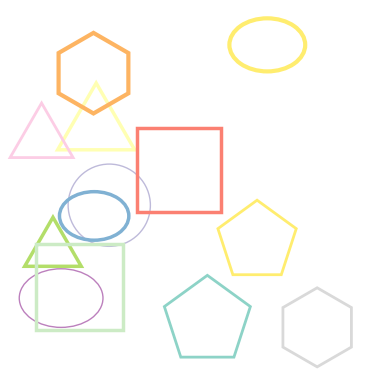[{"shape": "pentagon", "thickness": 2, "radius": 0.59, "center": [0.539, 0.167]}, {"shape": "triangle", "thickness": 2.5, "radius": 0.58, "center": [0.25, 0.669]}, {"shape": "circle", "thickness": 1, "radius": 0.53, "center": [0.284, 0.467]}, {"shape": "square", "thickness": 2.5, "radius": 0.55, "center": [0.464, 0.558]}, {"shape": "oval", "thickness": 2.5, "radius": 0.45, "center": [0.245, 0.439]}, {"shape": "hexagon", "thickness": 3, "radius": 0.52, "center": [0.243, 0.81]}, {"shape": "triangle", "thickness": 2.5, "radius": 0.42, "center": [0.138, 0.351]}, {"shape": "triangle", "thickness": 2, "radius": 0.47, "center": [0.108, 0.638]}, {"shape": "hexagon", "thickness": 2, "radius": 0.51, "center": [0.824, 0.15]}, {"shape": "oval", "thickness": 1, "radius": 0.54, "center": [0.159, 0.226]}, {"shape": "square", "thickness": 2.5, "radius": 0.56, "center": [0.206, 0.255]}, {"shape": "pentagon", "thickness": 2, "radius": 0.53, "center": [0.668, 0.373]}, {"shape": "oval", "thickness": 3, "radius": 0.49, "center": [0.694, 0.883]}]